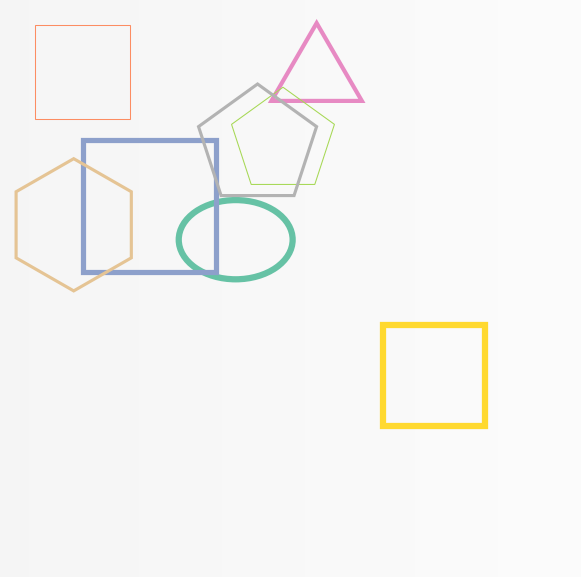[{"shape": "oval", "thickness": 3, "radius": 0.49, "center": [0.405, 0.584]}, {"shape": "square", "thickness": 0.5, "radius": 0.41, "center": [0.142, 0.874]}, {"shape": "square", "thickness": 2.5, "radius": 0.57, "center": [0.257, 0.642]}, {"shape": "triangle", "thickness": 2, "radius": 0.45, "center": [0.545, 0.869]}, {"shape": "pentagon", "thickness": 0.5, "radius": 0.47, "center": [0.487, 0.755]}, {"shape": "square", "thickness": 3, "radius": 0.44, "center": [0.747, 0.349]}, {"shape": "hexagon", "thickness": 1.5, "radius": 0.57, "center": [0.127, 0.61]}, {"shape": "pentagon", "thickness": 1.5, "radius": 0.53, "center": [0.443, 0.747]}]